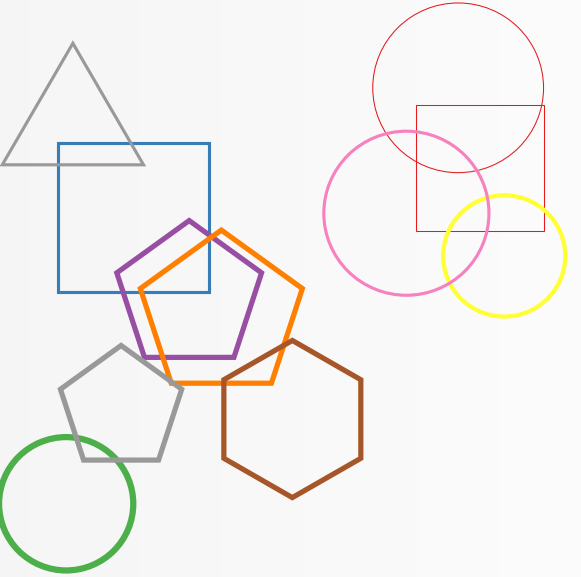[{"shape": "square", "thickness": 0.5, "radius": 0.55, "center": [0.826, 0.708]}, {"shape": "circle", "thickness": 0.5, "radius": 0.73, "center": [0.788, 0.847]}, {"shape": "square", "thickness": 1.5, "radius": 0.65, "center": [0.23, 0.622]}, {"shape": "circle", "thickness": 3, "radius": 0.58, "center": [0.114, 0.127]}, {"shape": "pentagon", "thickness": 2.5, "radius": 0.65, "center": [0.325, 0.486]}, {"shape": "pentagon", "thickness": 2.5, "radius": 0.73, "center": [0.381, 0.454]}, {"shape": "circle", "thickness": 2, "radius": 0.53, "center": [0.867, 0.556]}, {"shape": "hexagon", "thickness": 2.5, "radius": 0.68, "center": [0.503, 0.274]}, {"shape": "circle", "thickness": 1.5, "radius": 0.71, "center": [0.699, 0.63]}, {"shape": "triangle", "thickness": 1.5, "radius": 0.7, "center": [0.125, 0.784]}, {"shape": "pentagon", "thickness": 2.5, "radius": 0.55, "center": [0.208, 0.291]}]